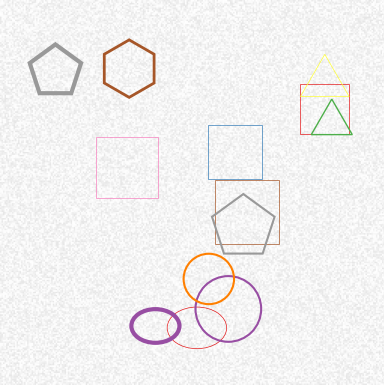[{"shape": "square", "thickness": 0.5, "radius": 0.32, "center": [0.843, 0.717]}, {"shape": "oval", "thickness": 0.5, "radius": 0.39, "center": [0.511, 0.148]}, {"shape": "square", "thickness": 0.5, "radius": 0.35, "center": [0.61, 0.605]}, {"shape": "triangle", "thickness": 1, "radius": 0.31, "center": [0.862, 0.681]}, {"shape": "circle", "thickness": 1.5, "radius": 0.43, "center": [0.593, 0.198]}, {"shape": "oval", "thickness": 3, "radius": 0.31, "center": [0.404, 0.153]}, {"shape": "circle", "thickness": 1.5, "radius": 0.33, "center": [0.542, 0.275]}, {"shape": "triangle", "thickness": 0.5, "radius": 0.37, "center": [0.844, 0.786]}, {"shape": "hexagon", "thickness": 2, "radius": 0.37, "center": [0.336, 0.822]}, {"shape": "square", "thickness": 0.5, "radius": 0.42, "center": [0.642, 0.449]}, {"shape": "square", "thickness": 0.5, "radius": 0.4, "center": [0.33, 0.565]}, {"shape": "pentagon", "thickness": 3, "radius": 0.35, "center": [0.144, 0.815]}, {"shape": "pentagon", "thickness": 1.5, "radius": 0.43, "center": [0.632, 0.41]}]